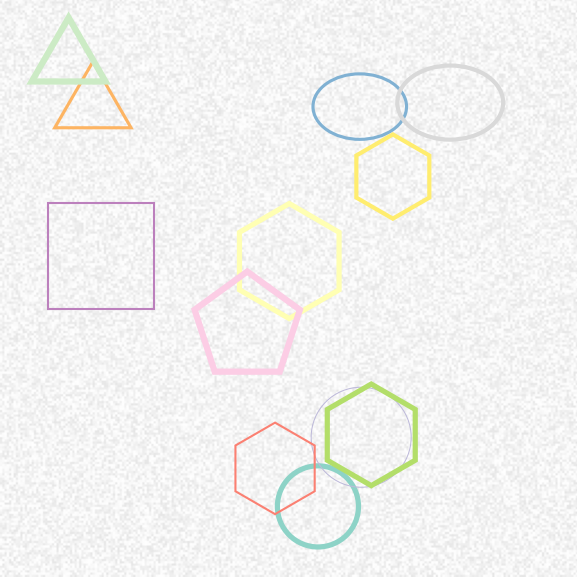[{"shape": "circle", "thickness": 2.5, "radius": 0.35, "center": [0.551, 0.122]}, {"shape": "hexagon", "thickness": 2.5, "radius": 0.5, "center": [0.501, 0.547]}, {"shape": "circle", "thickness": 0.5, "radius": 0.43, "center": [0.625, 0.242]}, {"shape": "hexagon", "thickness": 1, "radius": 0.4, "center": [0.476, 0.188]}, {"shape": "oval", "thickness": 1.5, "radius": 0.4, "center": [0.623, 0.815]}, {"shape": "triangle", "thickness": 1.5, "radius": 0.38, "center": [0.161, 0.816]}, {"shape": "hexagon", "thickness": 2.5, "radius": 0.44, "center": [0.643, 0.246]}, {"shape": "pentagon", "thickness": 3, "radius": 0.48, "center": [0.428, 0.433]}, {"shape": "oval", "thickness": 2, "radius": 0.46, "center": [0.78, 0.821]}, {"shape": "square", "thickness": 1, "radius": 0.46, "center": [0.175, 0.556]}, {"shape": "triangle", "thickness": 3, "radius": 0.37, "center": [0.119, 0.895]}, {"shape": "hexagon", "thickness": 2, "radius": 0.36, "center": [0.68, 0.693]}]